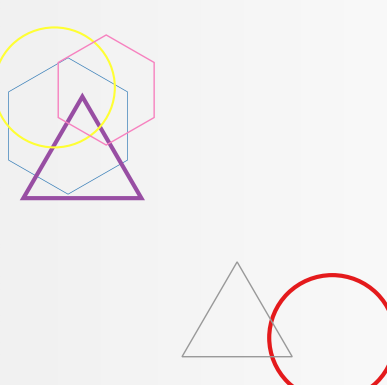[{"shape": "circle", "thickness": 3, "radius": 0.81, "center": [0.857, 0.123]}, {"shape": "hexagon", "thickness": 0.5, "radius": 0.89, "center": [0.176, 0.673]}, {"shape": "triangle", "thickness": 3, "radius": 0.88, "center": [0.213, 0.573]}, {"shape": "circle", "thickness": 1.5, "radius": 0.78, "center": [0.141, 0.773]}, {"shape": "hexagon", "thickness": 1, "radius": 0.71, "center": [0.274, 0.766]}, {"shape": "triangle", "thickness": 1, "radius": 0.82, "center": [0.612, 0.156]}]